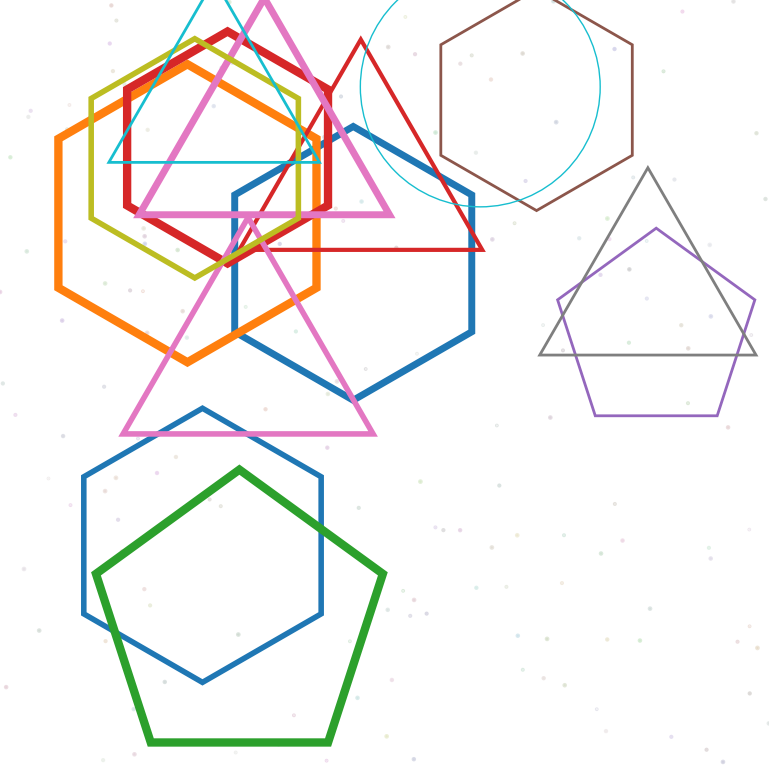[{"shape": "hexagon", "thickness": 2, "radius": 0.89, "center": [0.263, 0.292]}, {"shape": "hexagon", "thickness": 2.5, "radius": 0.89, "center": [0.459, 0.658]}, {"shape": "hexagon", "thickness": 3, "radius": 0.97, "center": [0.243, 0.723]}, {"shape": "pentagon", "thickness": 3, "radius": 0.98, "center": [0.311, 0.194]}, {"shape": "hexagon", "thickness": 3, "radius": 0.75, "center": [0.296, 0.808]}, {"shape": "triangle", "thickness": 1.5, "radius": 0.91, "center": [0.469, 0.767]}, {"shape": "pentagon", "thickness": 1, "radius": 0.67, "center": [0.852, 0.569]}, {"shape": "hexagon", "thickness": 1, "radius": 0.72, "center": [0.697, 0.87]}, {"shape": "triangle", "thickness": 2, "radius": 0.94, "center": [0.322, 0.53]}, {"shape": "triangle", "thickness": 2.5, "radius": 0.94, "center": [0.343, 0.815]}, {"shape": "triangle", "thickness": 1, "radius": 0.81, "center": [0.841, 0.62]}, {"shape": "hexagon", "thickness": 2, "radius": 0.78, "center": [0.253, 0.794]}, {"shape": "triangle", "thickness": 1, "radius": 0.79, "center": [0.278, 0.868]}, {"shape": "circle", "thickness": 0.5, "radius": 0.78, "center": [0.624, 0.887]}]